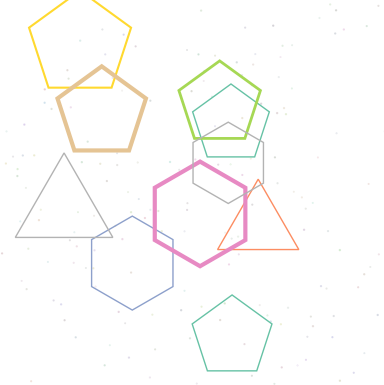[{"shape": "pentagon", "thickness": 1, "radius": 0.54, "center": [0.603, 0.125]}, {"shape": "pentagon", "thickness": 1, "radius": 0.52, "center": [0.6, 0.677]}, {"shape": "triangle", "thickness": 1, "radius": 0.61, "center": [0.671, 0.413]}, {"shape": "hexagon", "thickness": 1, "radius": 0.61, "center": [0.344, 0.317]}, {"shape": "hexagon", "thickness": 3, "radius": 0.68, "center": [0.52, 0.444]}, {"shape": "pentagon", "thickness": 2, "radius": 0.56, "center": [0.571, 0.731]}, {"shape": "pentagon", "thickness": 1.5, "radius": 0.7, "center": [0.208, 0.885]}, {"shape": "pentagon", "thickness": 3, "radius": 0.6, "center": [0.264, 0.707]}, {"shape": "hexagon", "thickness": 1, "radius": 0.53, "center": [0.593, 0.577]}, {"shape": "triangle", "thickness": 1, "radius": 0.73, "center": [0.166, 0.456]}]